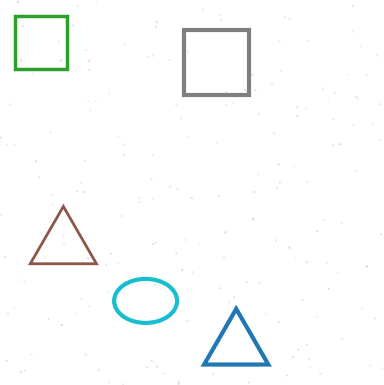[{"shape": "triangle", "thickness": 3, "radius": 0.48, "center": [0.614, 0.101]}, {"shape": "square", "thickness": 2.5, "radius": 0.34, "center": [0.106, 0.889]}, {"shape": "triangle", "thickness": 2, "radius": 0.5, "center": [0.165, 0.365]}, {"shape": "square", "thickness": 3, "radius": 0.42, "center": [0.562, 0.837]}, {"shape": "oval", "thickness": 3, "radius": 0.41, "center": [0.378, 0.218]}]